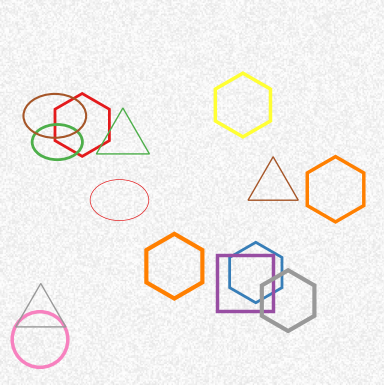[{"shape": "oval", "thickness": 0.5, "radius": 0.38, "center": [0.31, 0.48]}, {"shape": "hexagon", "thickness": 2, "radius": 0.41, "center": [0.213, 0.675]}, {"shape": "hexagon", "thickness": 2, "radius": 0.39, "center": [0.664, 0.292]}, {"shape": "triangle", "thickness": 1, "radius": 0.4, "center": [0.319, 0.64]}, {"shape": "oval", "thickness": 2, "radius": 0.33, "center": [0.149, 0.631]}, {"shape": "square", "thickness": 2.5, "radius": 0.36, "center": [0.637, 0.265]}, {"shape": "hexagon", "thickness": 2.5, "radius": 0.42, "center": [0.872, 0.508]}, {"shape": "hexagon", "thickness": 3, "radius": 0.42, "center": [0.453, 0.309]}, {"shape": "hexagon", "thickness": 2.5, "radius": 0.41, "center": [0.631, 0.727]}, {"shape": "triangle", "thickness": 1, "radius": 0.38, "center": [0.709, 0.518]}, {"shape": "oval", "thickness": 1.5, "radius": 0.41, "center": [0.142, 0.699]}, {"shape": "circle", "thickness": 2.5, "radius": 0.36, "center": [0.104, 0.118]}, {"shape": "triangle", "thickness": 1, "radius": 0.38, "center": [0.106, 0.189]}, {"shape": "hexagon", "thickness": 3, "radius": 0.39, "center": [0.748, 0.219]}]